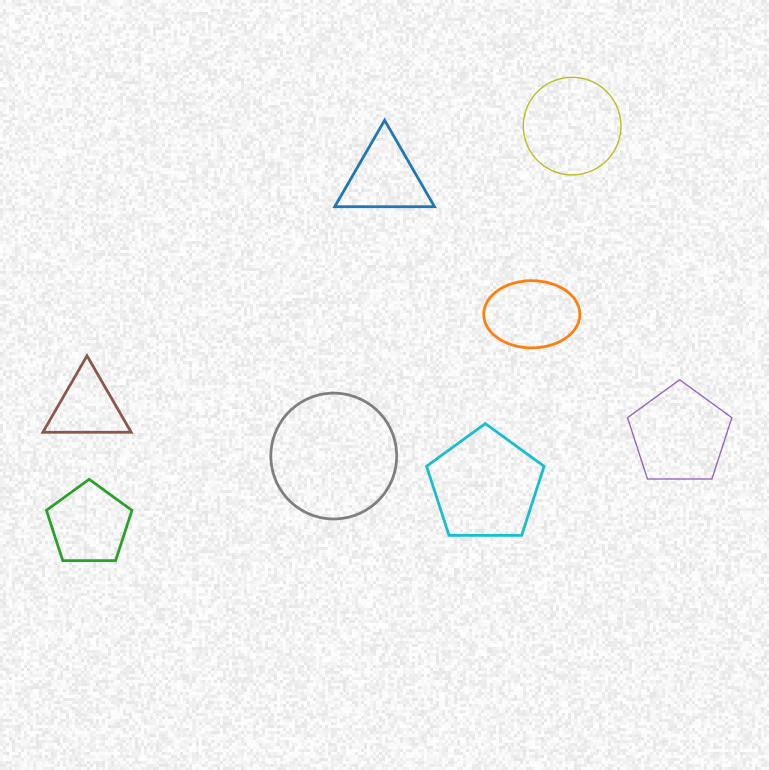[{"shape": "triangle", "thickness": 1, "radius": 0.37, "center": [0.5, 0.769]}, {"shape": "oval", "thickness": 1, "radius": 0.31, "center": [0.691, 0.592]}, {"shape": "pentagon", "thickness": 1, "radius": 0.29, "center": [0.116, 0.319]}, {"shape": "pentagon", "thickness": 0.5, "radius": 0.36, "center": [0.883, 0.436]}, {"shape": "triangle", "thickness": 1, "radius": 0.33, "center": [0.113, 0.472]}, {"shape": "circle", "thickness": 1, "radius": 0.41, "center": [0.433, 0.408]}, {"shape": "circle", "thickness": 0.5, "radius": 0.32, "center": [0.743, 0.836]}, {"shape": "pentagon", "thickness": 1, "radius": 0.4, "center": [0.63, 0.37]}]